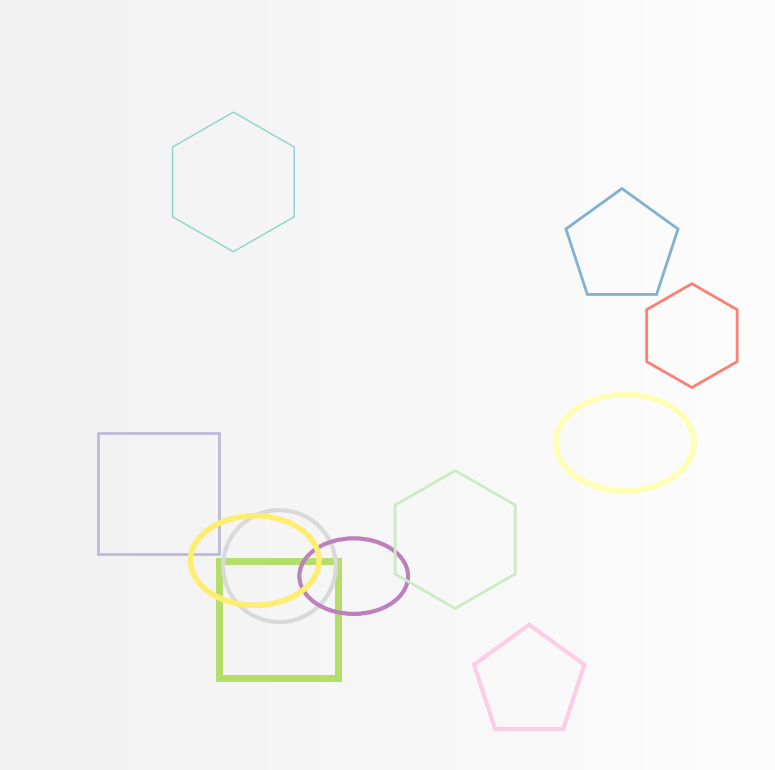[{"shape": "hexagon", "thickness": 0.5, "radius": 0.45, "center": [0.301, 0.764]}, {"shape": "oval", "thickness": 2, "radius": 0.45, "center": [0.806, 0.425]}, {"shape": "square", "thickness": 1, "radius": 0.39, "center": [0.204, 0.36]}, {"shape": "hexagon", "thickness": 1, "radius": 0.34, "center": [0.893, 0.564]}, {"shape": "pentagon", "thickness": 1, "radius": 0.38, "center": [0.803, 0.679]}, {"shape": "square", "thickness": 2.5, "radius": 0.38, "center": [0.359, 0.195]}, {"shape": "pentagon", "thickness": 1.5, "radius": 0.37, "center": [0.683, 0.114]}, {"shape": "circle", "thickness": 1.5, "radius": 0.36, "center": [0.361, 0.265]}, {"shape": "oval", "thickness": 1.5, "radius": 0.35, "center": [0.456, 0.252]}, {"shape": "hexagon", "thickness": 1, "radius": 0.45, "center": [0.587, 0.299]}, {"shape": "oval", "thickness": 2, "radius": 0.42, "center": [0.329, 0.272]}]